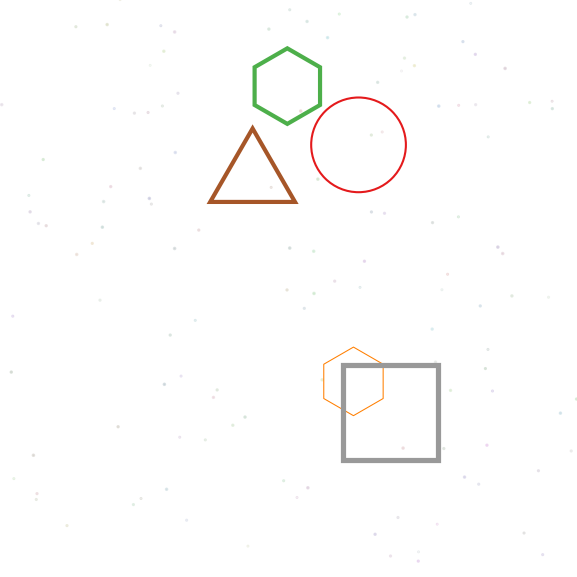[{"shape": "circle", "thickness": 1, "radius": 0.41, "center": [0.621, 0.748]}, {"shape": "hexagon", "thickness": 2, "radius": 0.33, "center": [0.498, 0.85]}, {"shape": "hexagon", "thickness": 0.5, "radius": 0.3, "center": [0.612, 0.339]}, {"shape": "triangle", "thickness": 2, "radius": 0.42, "center": [0.437, 0.692]}, {"shape": "square", "thickness": 2.5, "radius": 0.41, "center": [0.676, 0.285]}]